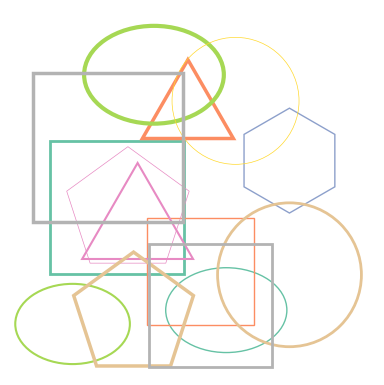[{"shape": "oval", "thickness": 1, "radius": 0.79, "center": [0.588, 0.194]}, {"shape": "square", "thickness": 2, "radius": 0.87, "center": [0.304, 0.461]}, {"shape": "square", "thickness": 1, "radius": 0.7, "center": [0.521, 0.294]}, {"shape": "triangle", "thickness": 2.5, "radius": 0.68, "center": [0.488, 0.708]}, {"shape": "hexagon", "thickness": 1, "radius": 0.68, "center": [0.752, 0.583]}, {"shape": "pentagon", "thickness": 0.5, "radius": 0.84, "center": [0.332, 0.452]}, {"shape": "triangle", "thickness": 1.5, "radius": 0.83, "center": [0.357, 0.41]}, {"shape": "oval", "thickness": 3, "radius": 0.91, "center": [0.4, 0.806]}, {"shape": "oval", "thickness": 1.5, "radius": 0.74, "center": [0.188, 0.159]}, {"shape": "circle", "thickness": 0.5, "radius": 0.82, "center": [0.612, 0.738]}, {"shape": "circle", "thickness": 2, "radius": 0.93, "center": [0.752, 0.286]}, {"shape": "pentagon", "thickness": 2.5, "radius": 0.82, "center": [0.347, 0.182]}, {"shape": "square", "thickness": 2, "radius": 0.8, "center": [0.546, 0.206]}, {"shape": "square", "thickness": 2.5, "radius": 0.97, "center": [0.281, 0.617]}]